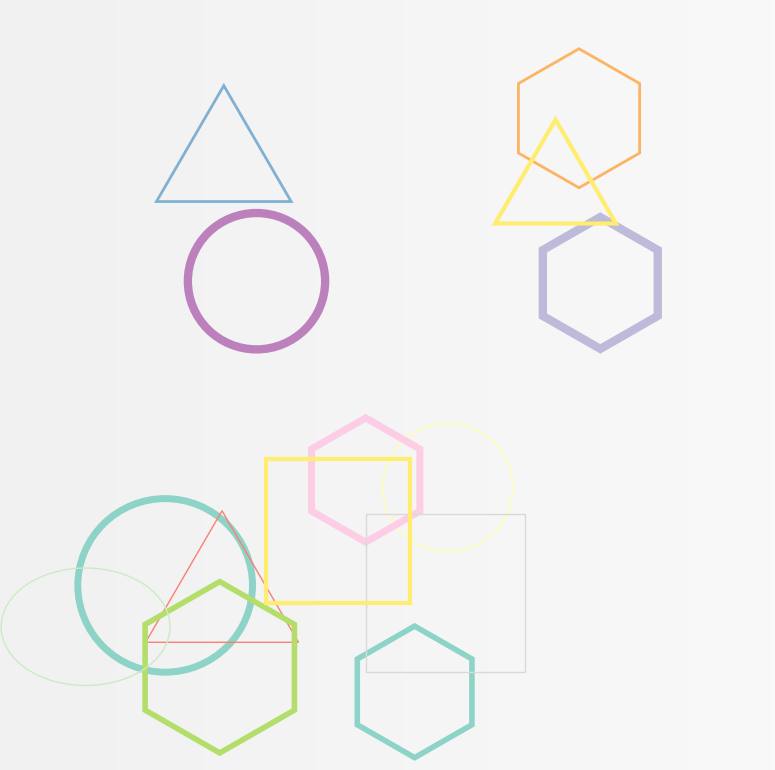[{"shape": "hexagon", "thickness": 2, "radius": 0.43, "center": [0.535, 0.101]}, {"shape": "circle", "thickness": 2.5, "radius": 0.56, "center": [0.213, 0.24]}, {"shape": "circle", "thickness": 0.5, "radius": 0.42, "center": [0.578, 0.367]}, {"shape": "hexagon", "thickness": 3, "radius": 0.43, "center": [0.775, 0.633]}, {"shape": "triangle", "thickness": 0.5, "radius": 0.57, "center": [0.286, 0.223]}, {"shape": "triangle", "thickness": 1, "radius": 0.5, "center": [0.289, 0.788]}, {"shape": "hexagon", "thickness": 1, "radius": 0.45, "center": [0.747, 0.846]}, {"shape": "hexagon", "thickness": 2, "radius": 0.56, "center": [0.284, 0.133]}, {"shape": "hexagon", "thickness": 2.5, "radius": 0.4, "center": [0.472, 0.377]}, {"shape": "square", "thickness": 0.5, "radius": 0.51, "center": [0.575, 0.23]}, {"shape": "circle", "thickness": 3, "radius": 0.44, "center": [0.331, 0.635]}, {"shape": "oval", "thickness": 0.5, "radius": 0.54, "center": [0.11, 0.186]}, {"shape": "triangle", "thickness": 1.5, "radius": 0.45, "center": [0.717, 0.755]}, {"shape": "square", "thickness": 1.5, "radius": 0.47, "center": [0.436, 0.31]}]